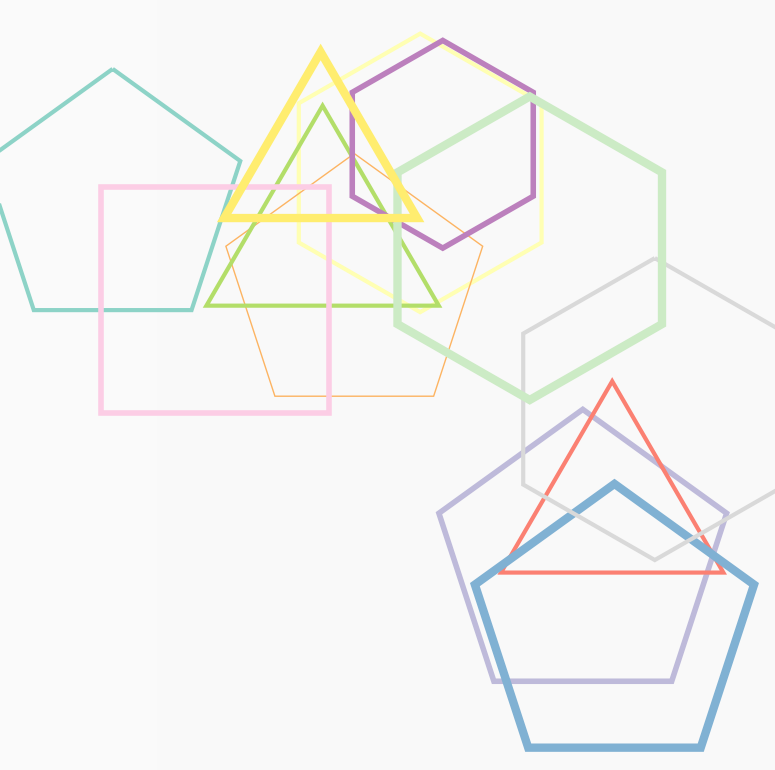[{"shape": "pentagon", "thickness": 1.5, "radius": 0.87, "center": [0.145, 0.737]}, {"shape": "hexagon", "thickness": 1.5, "radius": 0.9, "center": [0.542, 0.775]}, {"shape": "pentagon", "thickness": 2, "radius": 0.98, "center": [0.752, 0.273]}, {"shape": "triangle", "thickness": 1.5, "radius": 0.83, "center": [0.79, 0.339]}, {"shape": "pentagon", "thickness": 3, "radius": 0.95, "center": [0.793, 0.182]}, {"shape": "pentagon", "thickness": 0.5, "radius": 0.87, "center": [0.457, 0.626]}, {"shape": "triangle", "thickness": 1.5, "radius": 0.87, "center": [0.416, 0.69]}, {"shape": "square", "thickness": 2, "radius": 0.74, "center": [0.277, 0.611]}, {"shape": "hexagon", "thickness": 1.5, "radius": 0.98, "center": [0.845, 0.469]}, {"shape": "hexagon", "thickness": 2, "radius": 0.67, "center": [0.571, 0.813]}, {"shape": "hexagon", "thickness": 3, "radius": 0.99, "center": [0.684, 0.678]}, {"shape": "triangle", "thickness": 3, "radius": 0.72, "center": [0.414, 0.789]}]